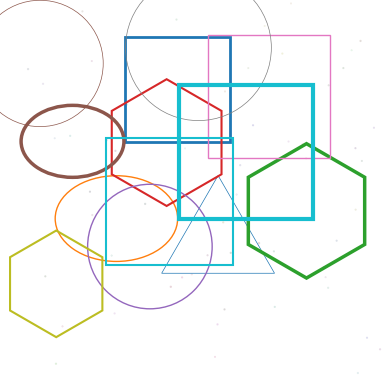[{"shape": "square", "thickness": 2, "radius": 0.68, "center": [0.462, 0.768]}, {"shape": "triangle", "thickness": 0.5, "radius": 0.85, "center": [0.566, 0.375]}, {"shape": "oval", "thickness": 1, "radius": 0.8, "center": [0.302, 0.432]}, {"shape": "hexagon", "thickness": 2.5, "radius": 0.87, "center": [0.796, 0.452]}, {"shape": "hexagon", "thickness": 1.5, "radius": 0.82, "center": [0.433, 0.63]}, {"shape": "circle", "thickness": 1, "radius": 0.81, "center": [0.389, 0.36]}, {"shape": "circle", "thickness": 0.5, "radius": 0.82, "center": [0.104, 0.835]}, {"shape": "oval", "thickness": 2.5, "radius": 0.67, "center": [0.188, 0.633]}, {"shape": "square", "thickness": 1, "radius": 0.8, "center": [0.698, 0.749]}, {"shape": "circle", "thickness": 0.5, "radius": 0.95, "center": [0.515, 0.876]}, {"shape": "hexagon", "thickness": 1.5, "radius": 0.69, "center": [0.146, 0.263]}, {"shape": "square", "thickness": 1.5, "radius": 0.83, "center": [0.441, 0.477]}, {"shape": "square", "thickness": 3, "radius": 0.87, "center": [0.639, 0.606]}]